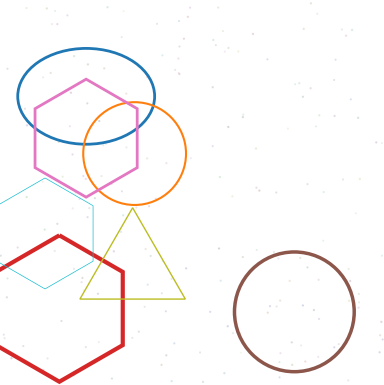[{"shape": "oval", "thickness": 2, "radius": 0.89, "center": [0.224, 0.75]}, {"shape": "circle", "thickness": 1.5, "radius": 0.67, "center": [0.35, 0.601]}, {"shape": "hexagon", "thickness": 3, "radius": 0.95, "center": [0.154, 0.199]}, {"shape": "circle", "thickness": 2.5, "radius": 0.78, "center": [0.765, 0.19]}, {"shape": "hexagon", "thickness": 2, "radius": 0.77, "center": [0.224, 0.641]}, {"shape": "triangle", "thickness": 1, "radius": 0.79, "center": [0.344, 0.302]}, {"shape": "hexagon", "thickness": 0.5, "radius": 0.72, "center": [0.117, 0.394]}]